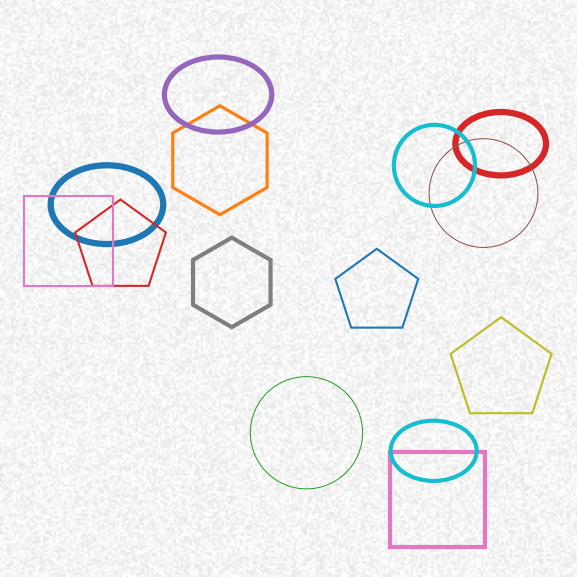[{"shape": "pentagon", "thickness": 1, "radius": 0.38, "center": [0.652, 0.493]}, {"shape": "oval", "thickness": 3, "radius": 0.49, "center": [0.185, 0.645]}, {"shape": "hexagon", "thickness": 1.5, "radius": 0.47, "center": [0.381, 0.722]}, {"shape": "circle", "thickness": 0.5, "radius": 0.49, "center": [0.531, 0.25]}, {"shape": "oval", "thickness": 3, "radius": 0.39, "center": [0.867, 0.75]}, {"shape": "pentagon", "thickness": 1, "radius": 0.41, "center": [0.209, 0.571]}, {"shape": "oval", "thickness": 2.5, "radius": 0.46, "center": [0.378, 0.835]}, {"shape": "circle", "thickness": 0.5, "radius": 0.47, "center": [0.837, 0.665]}, {"shape": "square", "thickness": 2, "radius": 0.41, "center": [0.758, 0.134]}, {"shape": "square", "thickness": 1, "radius": 0.39, "center": [0.119, 0.582]}, {"shape": "hexagon", "thickness": 2, "radius": 0.39, "center": [0.401, 0.51]}, {"shape": "pentagon", "thickness": 1, "radius": 0.46, "center": [0.868, 0.358]}, {"shape": "oval", "thickness": 2, "radius": 0.37, "center": [0.751, 0.219]}, {"shape": "circle", "thickness": 2, "radius": 0.35, "center": [0.752, 0.713]}]